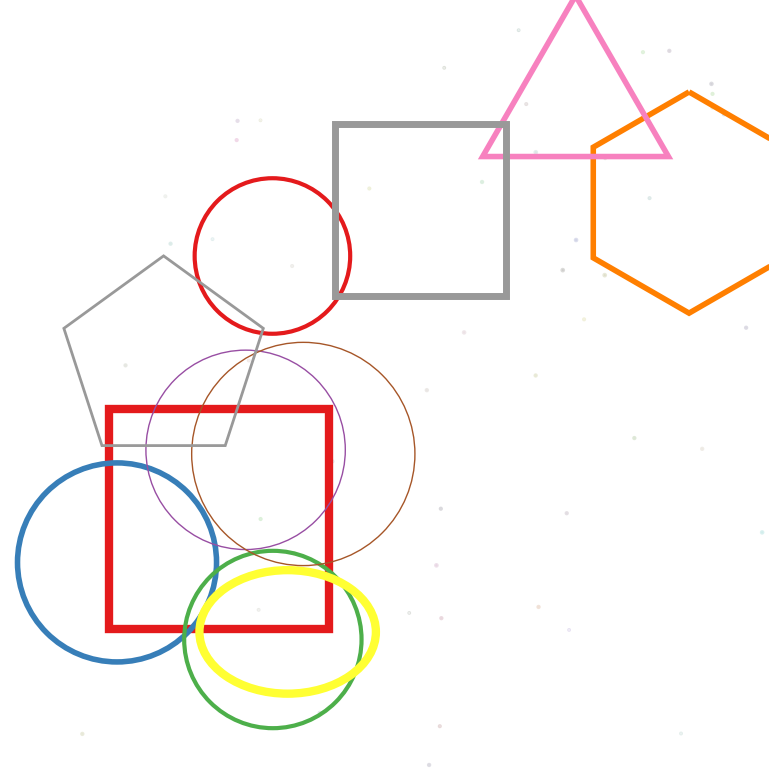[{"shape": "circle", "thickness": 1.5, "radius": 0.5, "center": [0.354, 0.668]}, {"shape": "square", "thickness": 3, "radius": 0.72, "center": [0.285, 0.326]}, {"shape": "circle", "thickness": 2, "radius": 0.65, "center": [0.152, 0.27]}, {"shape": "circle", "thickness": 1.5, "radius": 0.58, "center": [0.354, 0.169]}, {"shape": "circle", "thickness": 0.5, "radius": 0.65, "center": [0.319, 0.416]}, {"shape": "hexagon", "thickness": 2, "radius": 0.72, "center": [0.895, 0.737]}, {"shape": "oval", "thickness": 3, "radius": 0.57, "center": [0.374, 0.179]}, {"shape": "circle", "thickness": 0.5, "radius": 0.72, "center": [0.394, 0.41]}, {"shape": "triangle", "thickness": 2, "radius": 0.7, "center": [0.747, 0.866]}, {"shape": "pentagon", "thickness": 1, "radius": 0.68, "center": [0.212, 0.531]}, {"shape": "square", "thickness": 2.5, "radius": 0.56, "center": [0.546, 0.728]}]